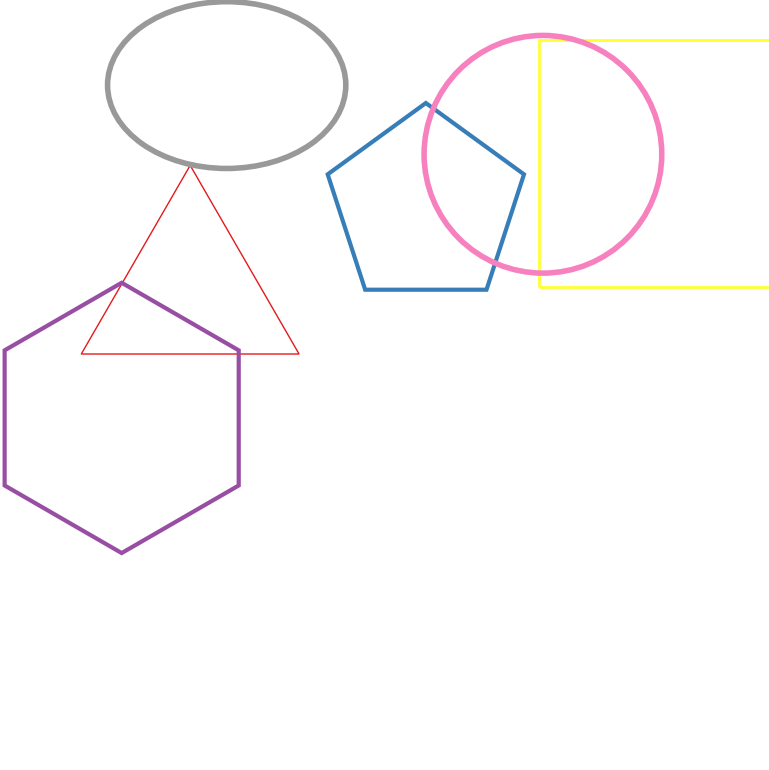[{"shape": "triangle", "thickness": 0.5, "radius": 0.82, "center": [0.247, 0.622]}, {"shape": "pentagon", "thickness": 1.5, "radius": 0.67, "center": [0.553, 0.732]}, {"shape": "hexagon", "thickness": 1.5, "radius": 0.88, "center": [0.158, 0.457]}, {"shape": "square", "thickness": 1, "radius": 0.8, "center": [0.86, 0.788]}, {"shape": "circle", "thickness": 2, "radius": 0.77, "center": [0.705, 0.8]}, {"shape": "oval", "thickness": 2, "radius": 0.77, "center": [0.294, 0.89]}]